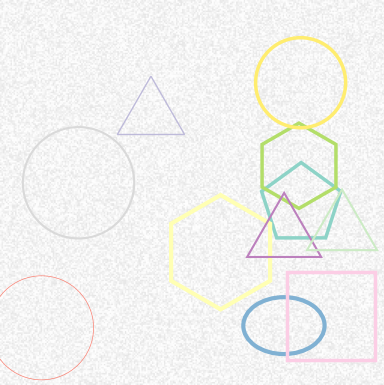[{"shape": "pentagon", "thickness": 2.5, "radius": 0.54, "center": [0.782, 0.47]}, {"shape": "hexagon", "thickness": 3, "radius": 0.74, "center": [0.573, 0.345]}, {"shape": "triangle", "thickness": 1, "radius": 0.5, "center": [0.392, 0.701]}, {"shape": "circle", "thickness": 0.5, "radius": 0.68, "center": [0.108, 0.149]}, {"shape": "oval", "thickness": 3, "radius": 0.53, "center": [0.738, 0.154]}, {"shape": "hexagon", "thickness": 2.5, "radius": 0.55, "center": [0.777, 0.569]}, {"shape": "square", "thickness": 2.5, "radius": 0.57, "center": [0.859, 0.18]}, {"shape": "circle", "thickness": 1.5, "radius": 0.72, "center": [0.204, 0.525]}, {"shape": "triangle", "thickness": 1.5, "radius": 0.55, "center": [0.738, 0.388]}, {"shape": "triangle", "thickness": 1.5, "radius": 0.53, "center": [0.888, 0.403]}, {"shape": "circle", "thickness": 2.5, "radius": 0.58, "center": [0.781, 0.785]}]